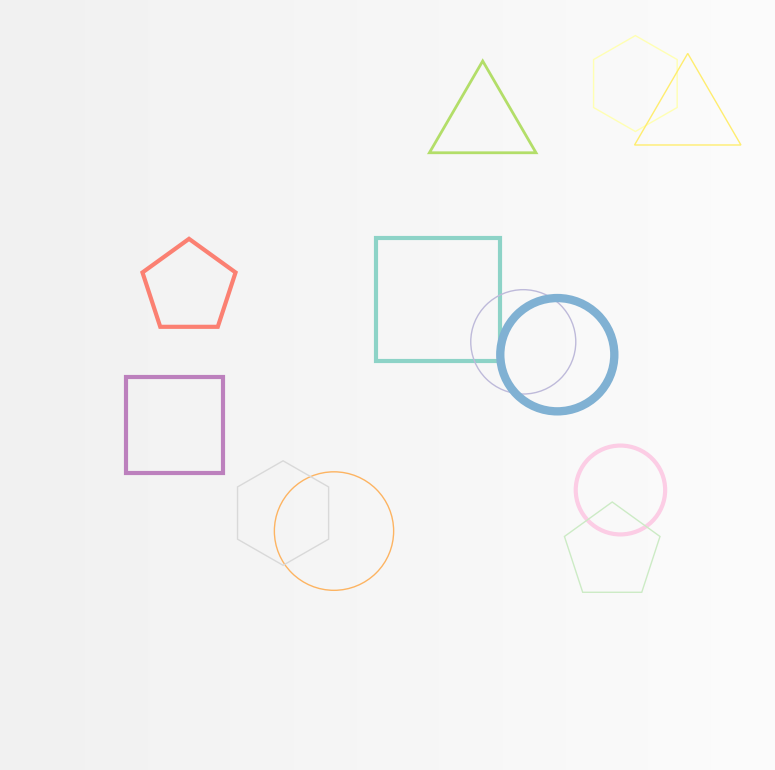[{"shape": "square", "thickness": 1.5, "radius": 0.4, "center": [0.565, 0.611]}, {"shape": "hexagon", "thickness": 0.5, "radius": 0.31, "center": [0.82, 0.892]}, {"shape": "circle", "thickness": 0.5, "radius": 0.34, "center": [0.675, 0.556]}, {"shape": "pentagon", "thickness": 1.5, "radius": 0.32, "center": [0.244, 0.627]}, {"shape": "circle", "thickness": 3, "radius": 0.37, "center": [0.719, 0.539]}, {"shape": "circle", "thickness": 0.5, "radius": 0.38, "center": [0.431, 0.31]}, {"shape": "triangle", "thickness": 1, "radius": 0.4, "center": [0.623, 0.841]}, {"shape": "circle", "thickness": 1.5, "radius": 0.29, "center": [0.801, 0.364]}, {"shape": "hexagon", "thickness": 0.5, "radius": 0.34, "center": [0.365, 0.334]}, {"shape": "square", "thickness": 1.5, "radius": 0.31, "center": [0.225, 0.448]}, {"shape": "pentagon", "thickness": 0.5, "radius": 0.32, "center": [0.79, 0.283]}, {"shape": "triangle", "thickness": 0.5, "radius": 0.4, "center": [0.887, 0.851]}]